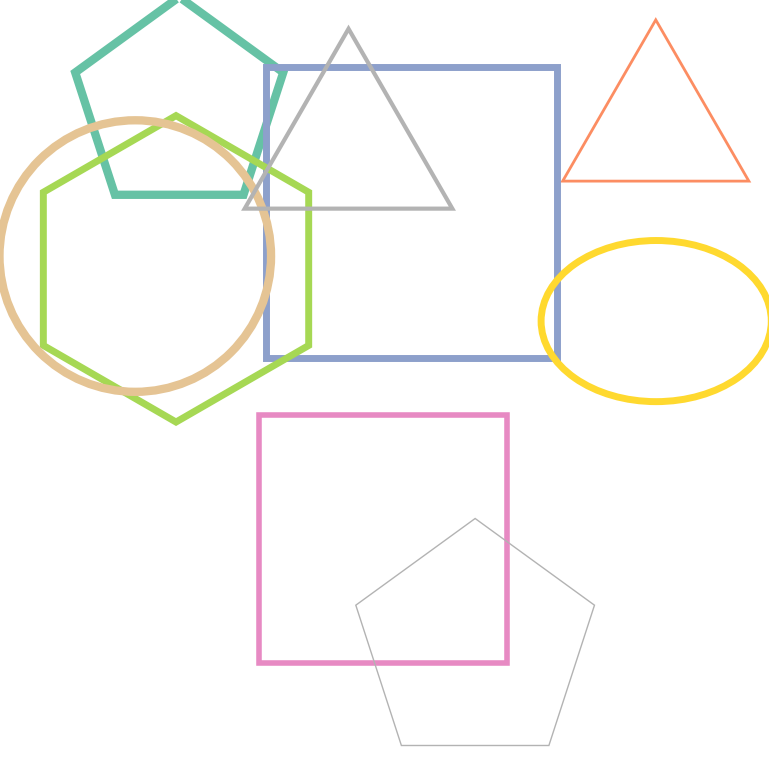[{"shape": "pentagon", "thickness": 3, "radius": 0.71, "center": [0.233, 0.862]}, {"shape": "triangle", "thickness": 1, "radius": 0.7, "center": [0.852, 0.835]}, {"shape": "square", "thickness": 2.5, "radius": 0.95, "center": [0.534, 0.724]}, {"shape": "square", "thickness": 2, "radius": 0.8, "center": [0.498, 0.3]}, {"shape": "hexagon", "thickness": 2.5, "radius": 0.99, "center": [0.229, 0.651]}, {"shape": "oval", "thickness": 2.5, "radius": 0.75, "center": [0.852, 0.583]}, {"shape": "circle", "thickness": 3, "radius": 0.88, "center": [0.176, 0.667]}, {"shape": "pentagon", "thickness": 0.5, "radius": 0.81, "center": [0.617, 0.164]}, {"shape": "triangle", "thickness": 1.5, "radius": 0.78, "center": [0.453, 0.807]}]